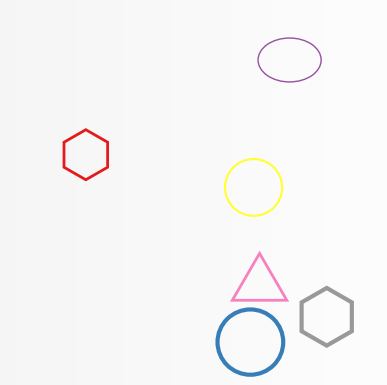[{"shape": "hexagon", "thickness": 2, "radius": 0.32, "center": [0.221, 0.598]}, {"shape": "circle", "thickness": 3, "radius": 0.42, "center": [0.646, 0.111]}, {"shape": "oval", "thickness": 1, "radius": 0.41, "center": [0.747, 0.844]}, {"shape": "circle", "thickness": 1.5, "radius": 0.37, "center": [0.654, 0.513]}, {"shape": "triangle", "thickness": 2, "radius": 0.41, "center": [0.67, 0.261]}, {"shape": "hexagon", "thickness": 3, "radius": 0.37, "center": [0.843, 0.177]}]